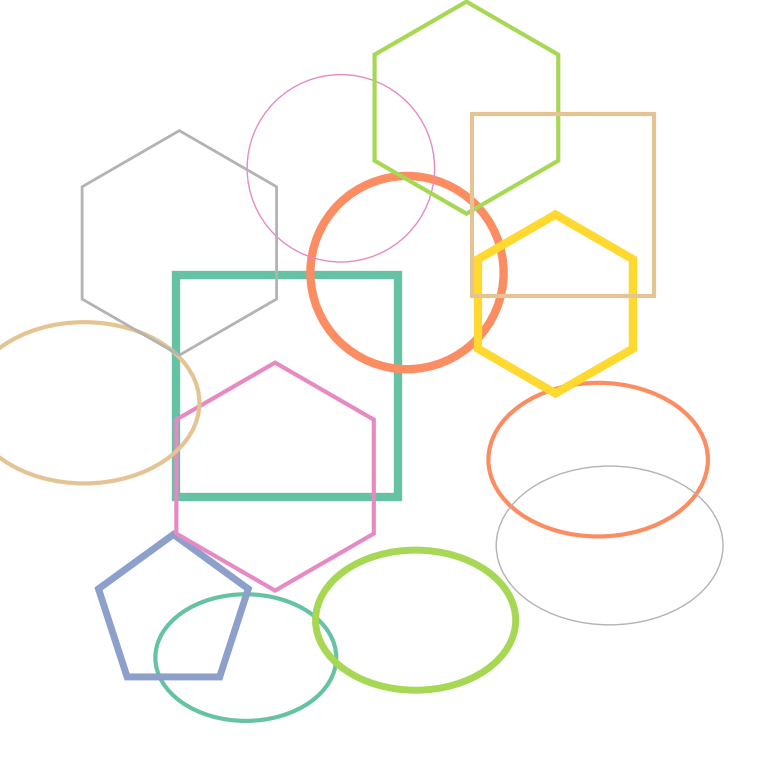[{"shape": "square", "thickness": 3, "radius": 0.72, "center": [0.372, 0.498]}, {"shape": "oval", "thickness": 1.5, "radius": 0.59, "center": [0.319, 0.146]}, {"shape": "circle", "thickness": 3, "radius": 0.63, "center": [0.529, 0.646]}, {"shape": "oval", "thickness": 1.5, "radius": 0.71, "center": [0.777, 0.403]}, {"shape": "pentagon", "thickness": 2.5, "radius": 0.51, "center": [0.225, 0.204]}, {"shape": "circle", "thickness": 0.5, "radius": 0.61, "center": [0.443, 0.781]}, {"shape": "hexagon", "thickness": 1.5, "radius": 0.74, "center": [0.357, 0.381]}, {"shape": "oval", "thickness": 2.5, "radius": 0.65, "center": [0.54, 0.195]}, {"shape": "hexagon", "thickness": 1.5, "radius": 0.69, "center": [0.606, 0.86]}, {"shape": "hexagon", "thickness": 3, "radius": 0.58, "center": [0.721, 0.605]}, {"shape": "square", "thickness": 1.5, "radius": 0.59, "center": [0.731, 0.734]}, {"shape": "oval", "thickness": 1.5, "radius": 0.75, "center": [0.109, 0.477]}, {"shape": "oval", "thickness": 0.5, "radius": 0.74, "center": [0.792, 0.292]}, {"shape": "hexagon", "thickness": 1, "radius": 0.73, "center": [0.233, 0.685]}]